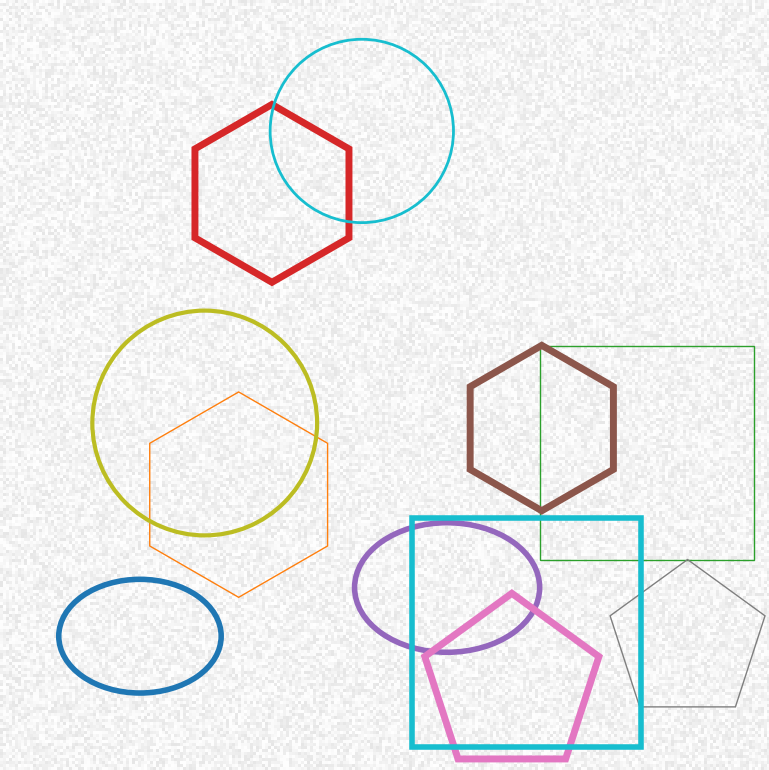[{"shape": "oval", "thickness": 2, "radius": 0.53, "center": [0.182, 0.174]}, {"shape": "hexagon", "thickness": 0.5, "radius": 0.67, "center": [0.31, 0.358]}, {"shape": "square", "thickness": 0.5, "radius": 0.7, "center": [0.841, 0.412]}, {"shape": "hexagon", "thickness": 2.5, "radius": 0.58, "center": [0.353, 0.749]}, {"shape": "oval", "thickness": 2, "radius": 0.6, "center": [0.581, 0.237]}, {"shape": "hexagon", "thickness": 2.5, "radius": 0.54, "center": [0.704, 0.444]}, {"shape": "pentagon", "thickness": 2.5, "radius": 0.59, "center": [0.665, 0.111]}, {"shape": "pentagon", "thickness": 0.5, "radius": 0.53, "center": [0.893, 0.168]}, {"shape": "circle", "thickness": 1.5, "radius": 0.73, "center": [0.266, 0.451]}, {"shape": "circle", "thickness": 1, "radius": 0.6, "center": [0.47, 0.83]}, {"shape": "square", "thickness": 2, "radius": 0.74, "center": [0.684, 0.179]}]